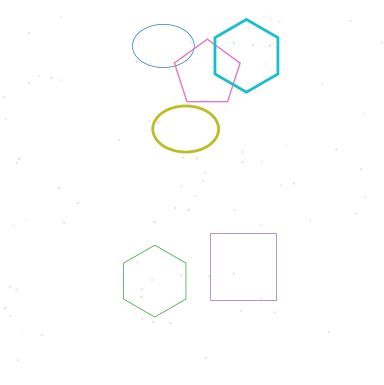[{"shape": "oval", "thickness": 0.5, "radius": 0.4, "center": [0.424, 0.881]}, {"shape": "hexagon", "thickness": 0.5, "radius": 0.47, "center": [0.402, 0.27]}, {"shape": "square", "thickness": 0.5, "radius": 0.43, "center": [0.631, 0.307]}, {"shape": "pentagon", "thickness": 1, "radius": 0.45, "center": [0.538, 0.809]}, {"shape": "oval", "thickness": 2, "radius": 0.43, "center": [0.482, 0.665]}, {"shape": "hexagon", "thickness": 2, "radius": 0.47, "center": [0.64, 0.855]}]